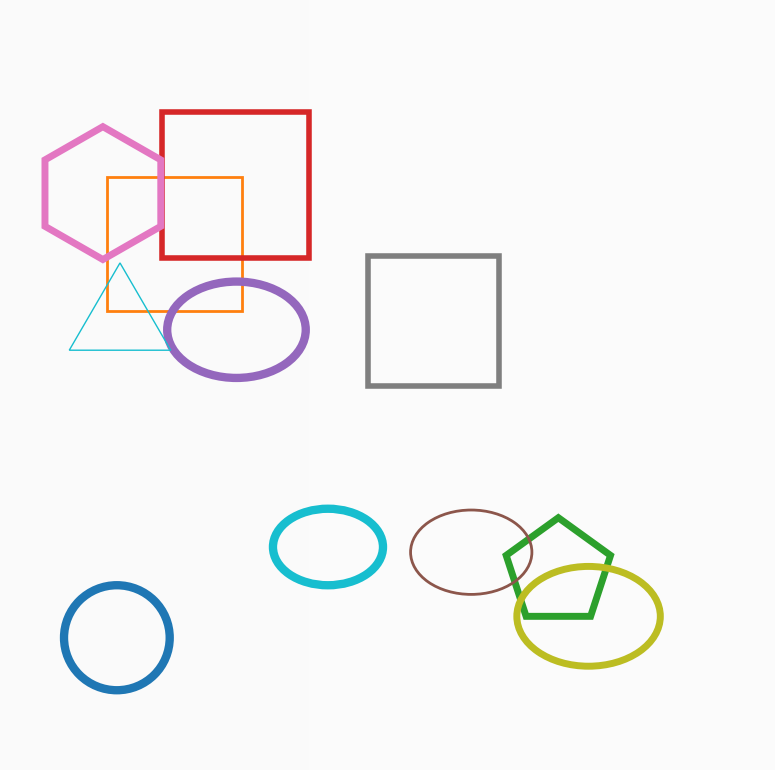[{"shape": "circle", "thickness": 3, "radius": 0.34, "center": [0.151, 0.172]}, {"shape": "square", "thickness": 1, "radius": 0.43, "center": [0.225, 0.683]}, {"shape": "pentagon", "thickness": 2.5, "radius": 0.35, "center": [0.72, 0.257]}, {"shape": "square", "thickness": 2, "radius": 0.47, "center": [0.304, 0.76]}, {"shape": "oval", "thickness": 3, "radius": 0.45, "center": [0.305, 0.572]}, {"shape": "oval", "thickness": 1, "radius": 0.39, "center": [0.608, 0.283]}, {"shape": "hexagon", "thickness": 2.5, "radius": 0.43, "center": [0.133, 0.749]}, {"shape": "square", "thickness": 2, "radius": 0.42, "center": [0.559, 0.583]}, {"shape": "oval", "thickness": 2.5, "radius": 0.46, "center": [0.759, 0.2]}, {"shape": "triangle", "thickness": 0.5, "radius": 0.38, "center": [0.155, 0.583]}, {"shape": "oval", "thickness": 3, "radius": 0.35, "center": [0.423, 0.29]}]